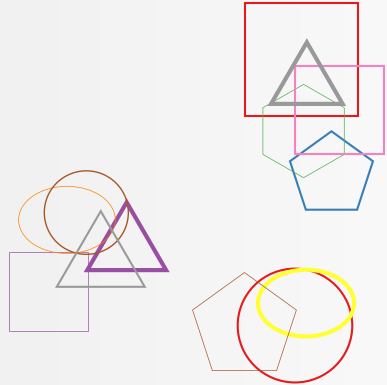[{"shape": "square", "thickness": 1.5, "radius": 0.73, "center": [0.778, 0.845]}, {"shape": "circle", "thickness": 1.5, "radius": 0.74, "center": [0.761, 0.154]}, {"shape": "pentagon", "thickness": 1.5, "radius": 0.56, "center": [0.855, 0.546]}, {"shape": "hexagon", "thickness": 0.5, "radius": 0.61, "center": [0.783, 0.66]}, {"shape": "triangle", "thickness": 3, "radius": 0.59, "center": [0.327, 0.357]}, {"shape": "square", "thickness": 0.5, "radius": 0.51, "center": [0.124, 0.243]}, {"shape": "oval", "thickness": 0.5, "radius": 0.62, "center": [0.173, 0.429]}, {"shape": "oval", "thickness": 3, "radius": 0.62, "center": [0.79, 0.213]}, {"shape": "pentagon", "thickness": 0.5, "radius": 0.7, "center": [0.631, 0.151]}, {"shape": "circle", "thickness": 1, "radius": 0.54, "center": [0.223, 0.448]}, {"shape": "square", "thickness": 1.5, "radius": 0.57, "center": [0.877, 0.714]}, {"shape": "triangle", "thickness": 1.5, "radius": 0.66, "center": [0.26, 0.321]}, {"shape": "triangle", "thickness": 3, "radius": 0.53, "center": [0.792, 0.783]}]